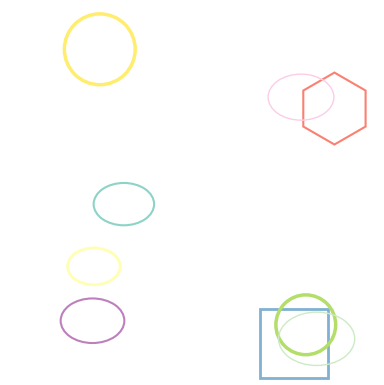[{"shape": "oval", "thickness": 1.5, "radius": 0.39, "center": [0.322, 0.47]}, {"shape": "oval", "thickness": 2, "radius": 0.34, "center": [0.244, 0.308]}, {"shape": "hexagon", "thickness": 1.5, "radius": 0.47, "center": [0.869, 0.718]}, {"shape": "square", "thickness": 2, "radius": 0.44, "center": [0.763, 0.108]}, {"shape": "circle", "thickness": 2.5, "radius": 0.39, "center": [0.794, 0.156]}, {"shape": "oval", "thickness": 1, "radius": 0.43, "center": [0.782, 0.748]}, {"shape": "oval", "thickness": 1.5, "radius": 0.41, "center": [0.24, 0.167]}, {"shape": "oval", "thickness": 1, "radius": 0.49, "center": [0.822, 0.12]}, {"shape": "circle", "thickness": 2.5, "radius": 0.46, "center": [0.259, 0.872]}]